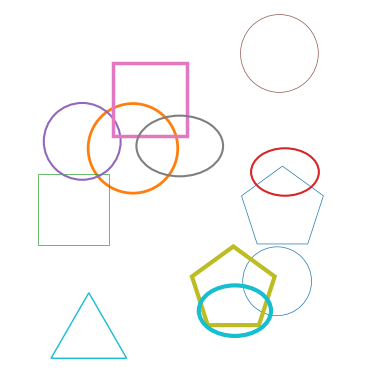[{"shape": "pentagon", "thickness": 0.5, "radius": 0.56, "center": [0.734, 0.457]}, {"shape": "circle", "thickness": 0.5, "radius": 0.45, "center": [0.72, 0.27]}, {"shape": "circle", "thickness": 2, "radius": 0.58, "center": [0.345, 0.615]}, {"shape": "square", "thickness": 0.5, "radius": 0.46, "center": [0.19, 0.455]}, {"shape": "oval", "thickness": 1.5, "radius": 0.44, "center": [0.74, 0.553]}, {"shape": "circle", "thickness": 1.5, "radius": 0.5, "center": [0.214, 0.633]}, {"shape": "circle", "thickness": 0.5, "radius": 0.51, "center": [0.726, 0.861]}, {"shape": "square", "thickness": 2.5, "radius": 0.48, "center": [0.389, 0.742]}, {"shape": "oval", "thickness": 1.5, "radius": 0.56, "center": [0.467, 0.621]}, {"shape": "pentagon", "thickness": 3, "radius": 0.56, "center": [0.606, 0.247]}, {"shape": "triangle", "thickness": 1, "radius": 0.57, "center": [0.231, 0.126]}, {"shape": "oval", "thickness": 3, "radius": 0.47, "center": [0.61, 0.193]}]